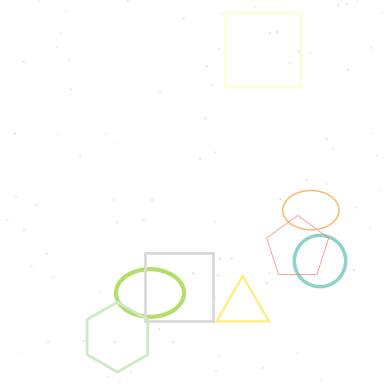[{"shape": "circle", "thickness": 2.5, "radius": 0.33, "center": [0.831, 0.322]}, {"shape": "square", "thickness": 1, "radius": 0.49, "center": [0.683, 0.87]}, {"shape": "pentagon", "thickness": 0.5, "radius": 0.42, "center": [0.773, 0.356]}, {"shape": "oval", "thickness": 1, "radius": 0.37, "center": [0.808, 0.454]}, {"shape": "oval", "thickness": 3, "radius": 0.44, "center": [0.39, 0.239]}, {"shape": "square", "thickness": 2, "radius": 0.44, "center": [0.465, 0.255]}, {"shape": "hexagon", "thickness": 2, "radius": 0.45, "center": [0.305, 0.124]}, {"shape": "triangle", "thickness": 1.5, "radius": 0.39, "center": [0.63, 0.205]}]